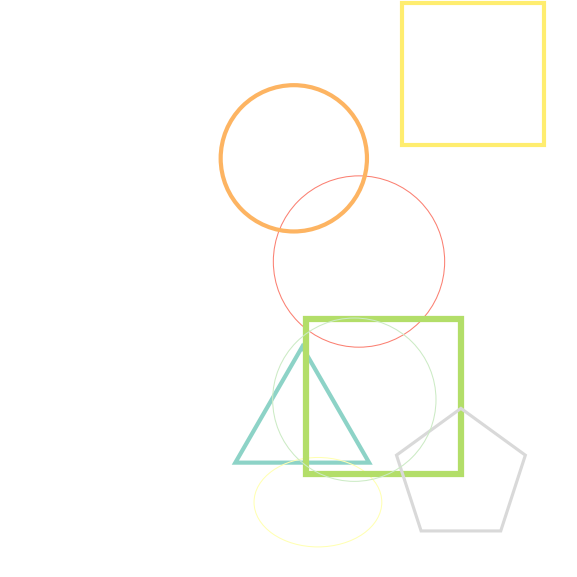[{"shape": "triangle", "thickness": 2, "radius": 0.67, "center": [0.523, 0.265]}, {"shape": "oval", "thickness": 0.5, "radius": 0.55, "center": [0.55, 0.13]}, {"shape": "circle", "thickness": 0.5, "radius": 0.74, "center": [0.622, 0.546]}, {"shape": "circle", "thickness": 2, "radius": 0.63, "center": [0.509, 0.725]}, {"shape": "square", "thickness": 3, "radius": 0.67, "center": [0.664, 0.313]}, {"shape": "pentagon", "thickness": 1.5, "radius": 0.59, "center": [0.798, 0.175]}, {"shape": "circle", "thickness": 0.5, "radius": 0.71, "center": [0.614, 0.307]}, {"shape": "square", "thickness": 2, "radius": 0.62, "center": [0.819, 0.871]}]